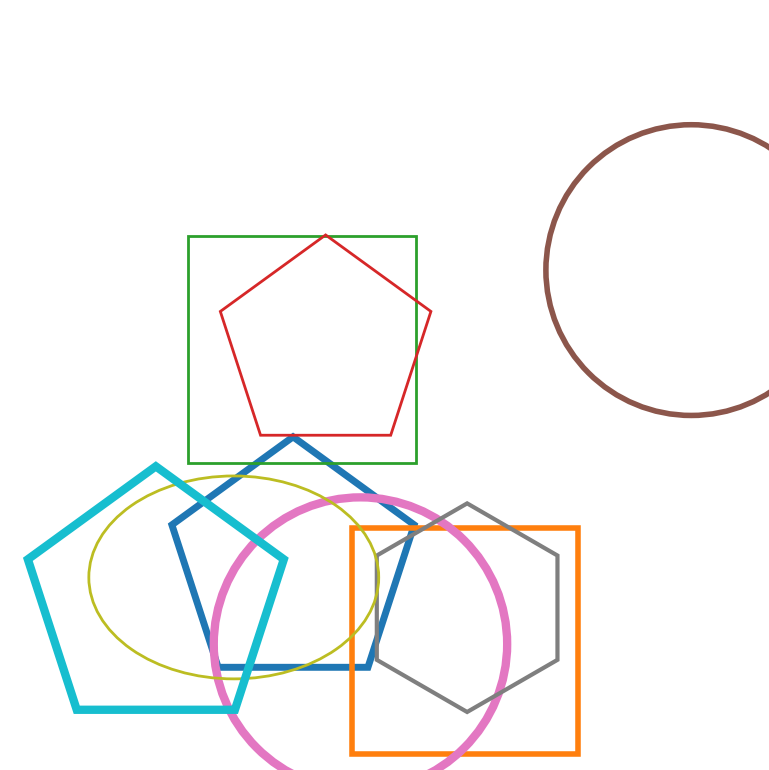[{"shape": "pentagon", "thickness": 2.5, "radius": 0.83, "center": [0.381, 0.267]}, {"shape": "square", "thickness": 2, "radius": 0.73, "center": [0.604, 0.168]}, {"shape": "square", "thickness": 1, "radius": 0.74, "center": [0.392, 0.546]}, {"shape": "pentagon", "thickness": 1, "radius": 0.72, "center": [0.423, 0.551]}, {"shape": "circle", "thickness": 2, "radius": 0.94, "center": [0.898, 0.649]}, {"shape": "circle", "thickness": 3, "radius": 0.95, "center": [0.468, 0.164]}, {"shape": "hexagon", "thickness": 1.5, "radius": 0.68, "center": [0.607, 0.211]}, {"shape": "oval", "thickness": 1, "radius": 0.94, "center": [0.304, 0.25]}, {"shape": "pentagon", "thickness": 3, "radius": 0.87, "center": [0.202, 0.22]}]